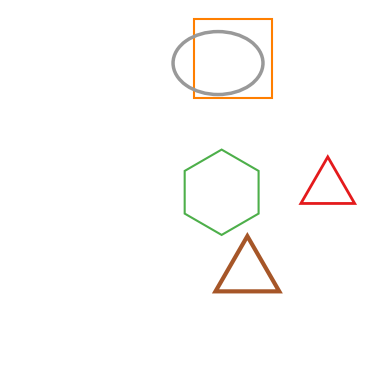[{"shape": "triangle", "thickness": 2, "radius": 0.4, "center": [0.851, 0.512]}, {"shape": "hexagon", "thickness": 1.5, "radius": 0.55, "center": [0.576, 0.501]}, {"shape": "square", "thickness": 1.5, "radius": 0.51, "center": [0.605, 0.848]}, {"shape": "triangle", "thickness": 3, "radius": 0.48, "center": [0.643, 0.291]}, {"shape": "oval", "thickness": 2.5, "radius": 0.58, "center": [0.566, 0.836]}]